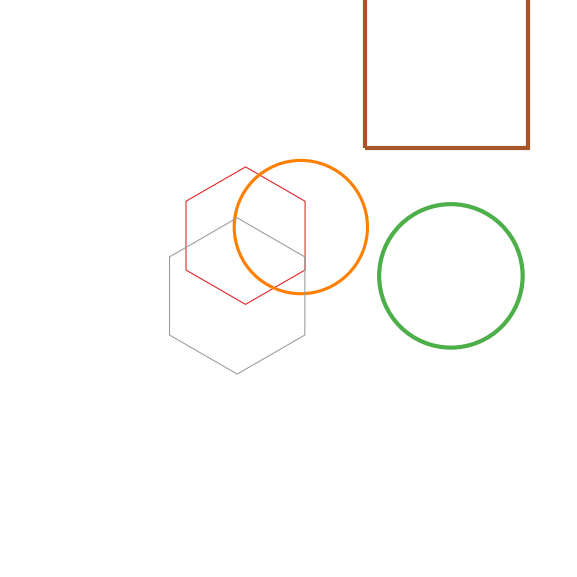[{"shape": "hexagon", "thickness": 0.5, "radius": 0.6, "center": [0.425, 0.591]}, {"shape": "circle", "thickness": 2, "radius": 0.62, "center": [0.781, 0.521]}, {"shape": "circle", "thickness": 1.5, "radius": 0.58, "center": [0.521, 0.606]}, {"shape": "square", "thickness": 2, "radius": 0.71, "center": [0.773, 0.883]}, {"shape": "hexagon", "thickness": 0.5, "radius": 0.68, "center": [0.411, 0.487]}]